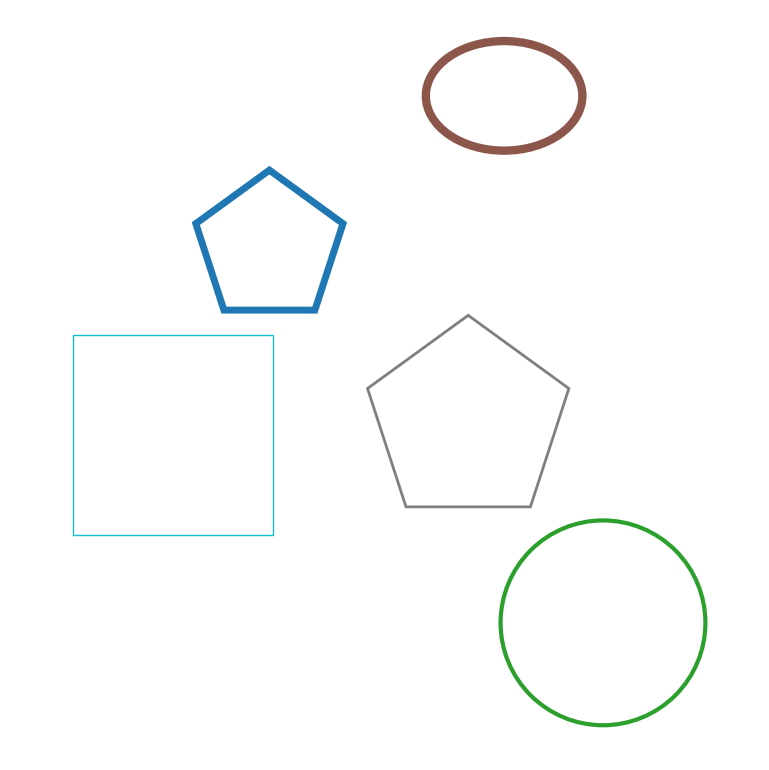[{"shape": "pentagon", "thickness": 2.5, "radius": 0.5, "center": [0.35, 0.679]}, {"shape": "circle", "thickness": 1.5, "radius": 0.67, "center": [0.783, 0.191]}, {"shape": "oval", "thickness": 3, "radius": 0.51, "center": [0.655, 0.876]}, {"shape": "pentagon", "thickness": 1, "radius": 0.69, "center": [0.608, 0.453]}, {"shape": "square", "thickness": 0.5, "radius": 0.65, "center": [0.225, 0.435]}]